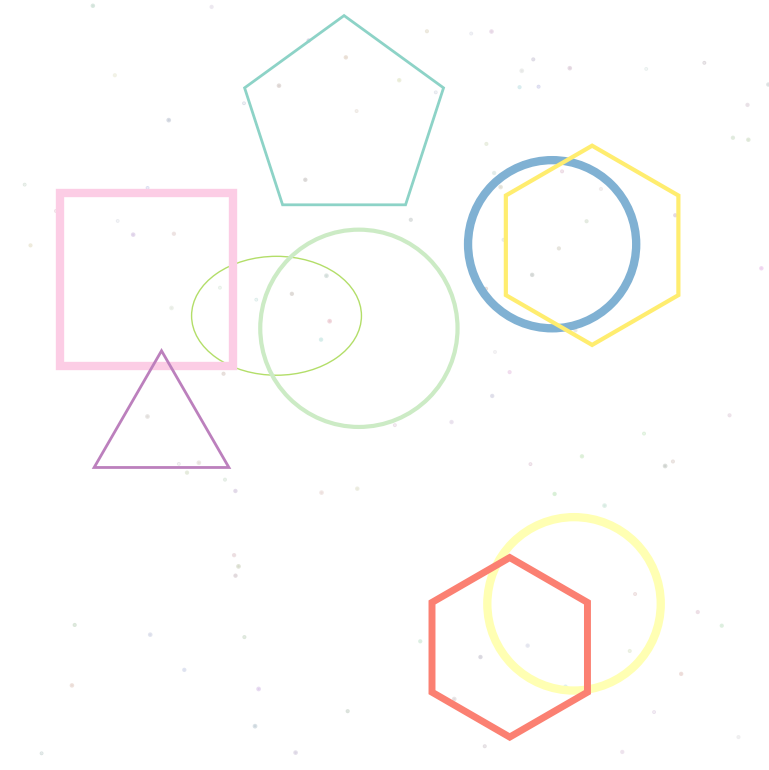[{"shape": "pentagon", "thickness": 1, "radius": 0.68, "center": [0.447, 0.844]}, {"shape": "circle", "thickness": 3, "radius": 0.56, "center": [0.746, 0.216]}, {"shape": "hexagon", "thickness": 2.5, "radius": 0.58, "center": [0.662, 0.159]}, {"shape": "circle", "thickness": 3, "radius": 0.55, "center": [0.717, 0.683]}, {"shape": "oval", "thickness": 0.5, "radius": 0.55, "center": [0.359, 0.59]}, {"shape": "square", "thickness": 3, "radius": 0.56, "center": [0.191, 0.637]}, {"shape": "triangle", "thickness": 1, "radius": 0.51, "center": [0.21, 0.443]}, {"shape": "circle", "thickness": 1.5, "radius": 0.64, "center": [0.466, 0.574]}, {"shape": "hexagon", "thickness": 1.5, "radius": 0.65, "center": [0.769, 0.681]}]